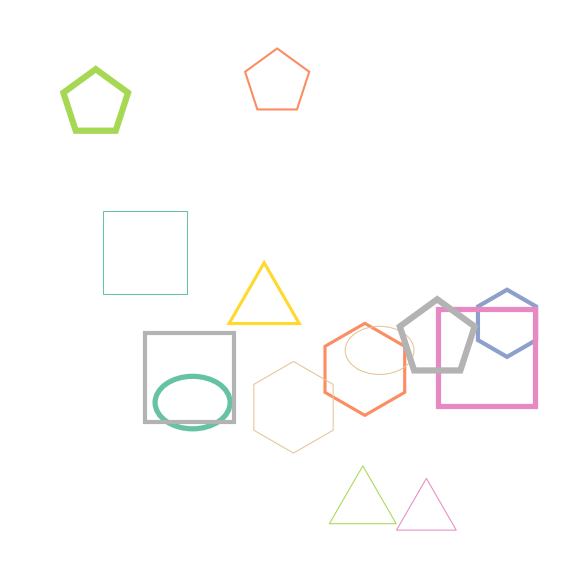[{"shape": "oval", "thickness": 2.5, "radius": 0.32, "center": [0.334, 0.302]}, {"shape": "square", "thickness": 0.5, "radius": 0.36, "center": [0.251, 0.562]}, {"shape": "hexagon", "thickness": 1.5, "radius": 0.4, "center": [0.632, 0.36]}, {"shape": "pentagon", "thickness": 1, "radius": 0.29, "center": [0.48, 0.857]}, {"shape": "hexagon", "thickness": 2, "radius": 0.29, "center": [0.878, 0.439]}, {"shape": "square", "thickness": 2.5, "radius": 0.42, "center": [0.842, 0.381]}, {"shape": "triangle", "thickness": 0.5, "radius": 0.3, "center": [0.738, 0.111]}, {"shape": "pentagon", "thickness": 3, "radius": 0.29, "center": [0.166, 0.82]}, {"shape": "triangle", "thickness": 0.5, "radius": 0.33, "center": [0.628, 0.126]}, {"shape": "triangle", "thickness": 1.5, "radius": 0.35, "center": [0.457, 0.474]}, {"shape": "oval", "thickness": 0.5, "radius": 0.3, "center": [0.657, 0.392]}, {"shape": "hexagon", "thickness": 0.5, "radius": 0.4, "center": [0.508, 0.294]}, {"shape": "square", "thickness": 2, "radius": 0.39, "center": [0.328, 0.346]}, {"shape": "pentagon", "thickness": 3, "radius": 0.34, "center": [0.757, 0.413]}]